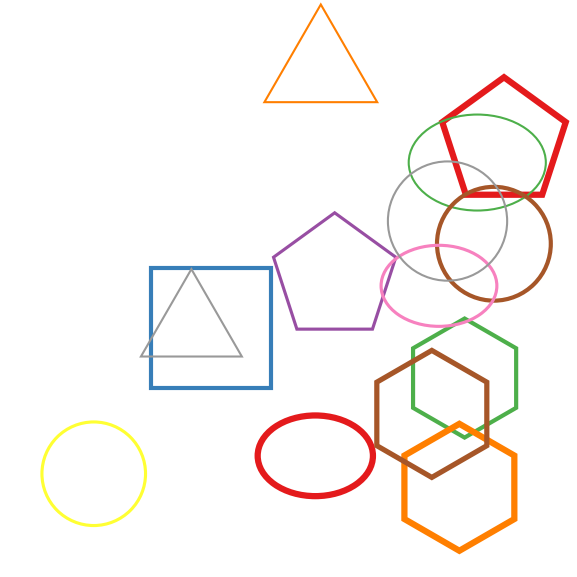[{"shape": "pentagon", "thickness": 3, "radius": 0.56, "center": [0.873, 0.753]}, {"shape": "oval", "thickness": 3, "radius": 0.5, "center": [0.546, 0.21]}, {"shape": "square", "thickness": 2, "radius": 0.52, "center": [0.365, 0.431]}, {"shape": "hexagon", "thickness": 2, "radius": 0.52, "center": [0.805, 0.344]}, {"shape": "oval", "thickness": 1, "radius": 0.59, "center": [0.826, 0.718]}, {"shape": "pentagon", "thickness": 1.5, "radius": 0.56, "center": [0.58, 0.519]}, {"shape": "triangle", "thickness": 1, "radius": 0.56, "center": [0.556, 0.879]}, {"shape": "hexagon", "thickness": 3, "radius": 0.55, "center": [0.795, 0.155]}, {"shape": "circle", "thickness": 1.5, "radius": 0.45, "center": [0.162, 0.179]}, {"shape": "circle", "thickness": 2, "radius": 0.49, "center": [0.855, 0.577]}, {"shape": "hexagon", "thickness": 2.5, "radius": 0.55, "center": [0.748, 0.282]}, {"shape": "oval", "thickness": 1.5, "radius": 0.5, "center": [0.76, 0.504]}, {"shape": "triangle", "thickness": 1, "radius": 0.5, "center": [0.331, 0.432]}, {"shape": "circle", "thickness": 1, "radius": 0.52, "center": [0.775, 0.616]}]